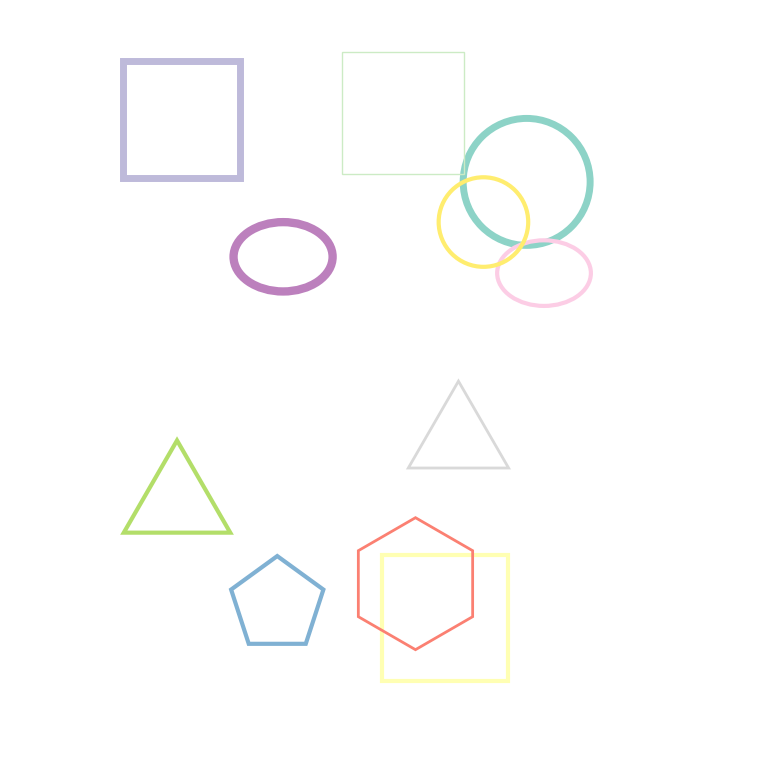[{"shape": "circle", "thickness": 2.5, "radius": 0.41, "center": [0.684, 0.764]}, {"shape": "square", "thickness": 1.5, "radius": 0.41, "center": [0.577, 0.197]}, {"shape": "square", "thickness": 2.5, "radius": 0.38, "center": [0.235, 0.844]}, {"shape": "hexagon", "thickness": 1, "radius": 0.43, "center": [0.54, 0.242]}, {"shape": "pentagon", "thickness": 1.5, "radius": 0.32, "center": [0.36, 0.215]}, {"shape": "triangle", "thickness": 1.5, "radius": 0.4, "center": [0.23, 0.348]}, {"shape": "oval", "thickness": 1.5, "radius": 0.3, "center": [0.707, 0.645]}, {"shape": "triangle", "thickness": 1, "radius": 0.38, "center": [0.595, 0.43]}, {"shape": "oval", "thickness": 3, "radius": 0.32, "center": [0.368, 0.666]}, {"shape": "square", "thickness": 0.5, "radius": 0.4, "center": [0.524, 0.854]}, {"shape": "circle", "thickness": 1.5, "radius": 0.29, "center": [0.628, 0.712]}]